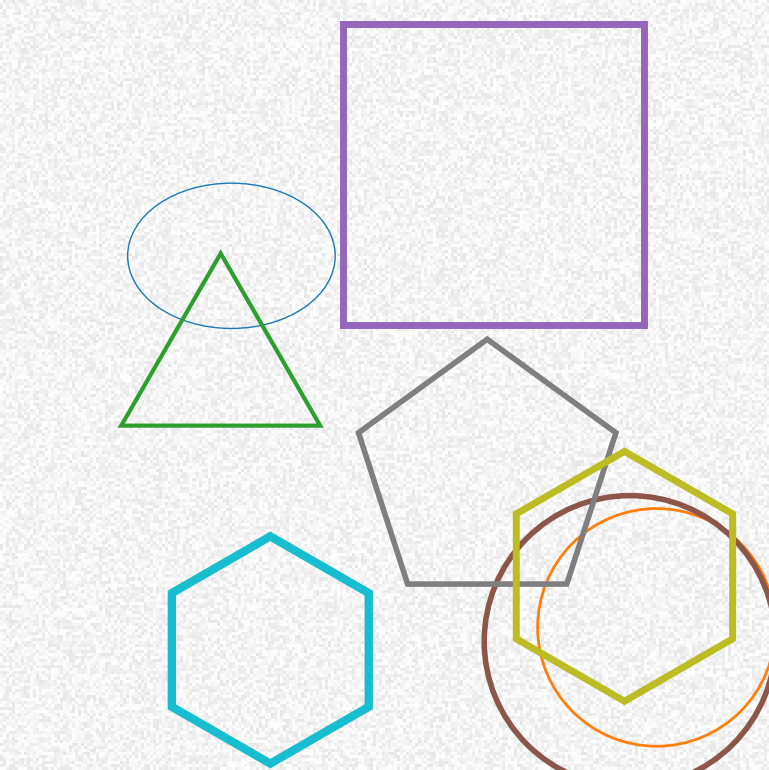[{"shape": "oval", "thickness": 0.5, "radius": 0.67, "center": [0.301, 0.668]}, {"shape": "circle", "thickness": 1, "radius": 0.77, "center": [0.853, 0.185]}, {"shape": "triangle", "thickness": 1.5, "radius": 0.75, "center": [0.287, 0.522]}, {"shape": "square", "thickness": 2.5, "radius": 0.98, "center": [0.641, 0.774]}, {"shape": "circle", "thickness": 2, "radius": 0.95, "center": [0.818, 0.167]}, {"shape": "pentagon", "thickness": 2, "radius": 0.88, "center": [0.633, 0.384]}, {"shape": "hexagon", "thickness": 2.5, "radius": 0.81, "center": [0.811, 0.252]}, {"shape": "hexagon", "thickness": 3, "radius": 0.74, "center": [0.351, 0.156]}]